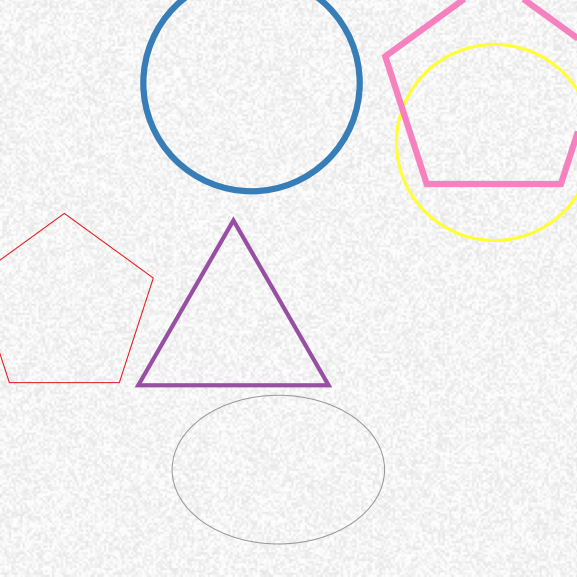[{"shape": "pentagon", "thickness": 0.5, "radius": 0.81, "center": [0.111, 0.468]}, {"shape": "circle", "thickness": 3, "radius": 0.94, "center": [0.436, 0.855]}, {"shape": "triangle", "thickness": 2, "radius": 0.95, "center": [0.404, 0.427]}, {"shape": "circle", "thickness": 1.5, "radius": 0.85, "center": [0.856, 0.752]}, {"shape": "pentagon", "thickness": 3, "radius": 0.99, "center": [0.855, 0.84]}, {"shape": "oval", "thickness": 0.5, "radius": 0.92, "center": [0.482, 0.186]}]